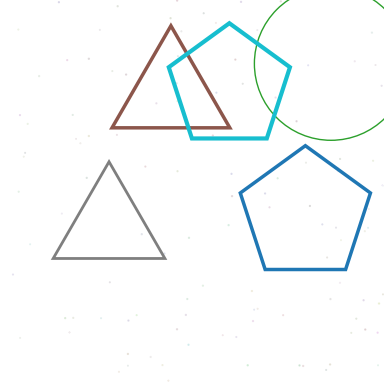[{"shape": "pentagon", "thickness": 2.5, "radius": 0.89, "center": [0.793, 0.444]}, {"shape": "circle", "thickness": 1, "radius": 1.0, "center": [0.86, 0.835]}, {"shape": "triangle", "thickness": 2.5, "radius": 0.88, "center": [0.444, 0.756]}, {"shape": "triangle", "thickness": 2, "radius": 0.84, "center": [0.283, 0.412]}, {"shape": "pentagon", "thickness": 3, "radius": 0.83, "center": [0.596, 0.774]}]